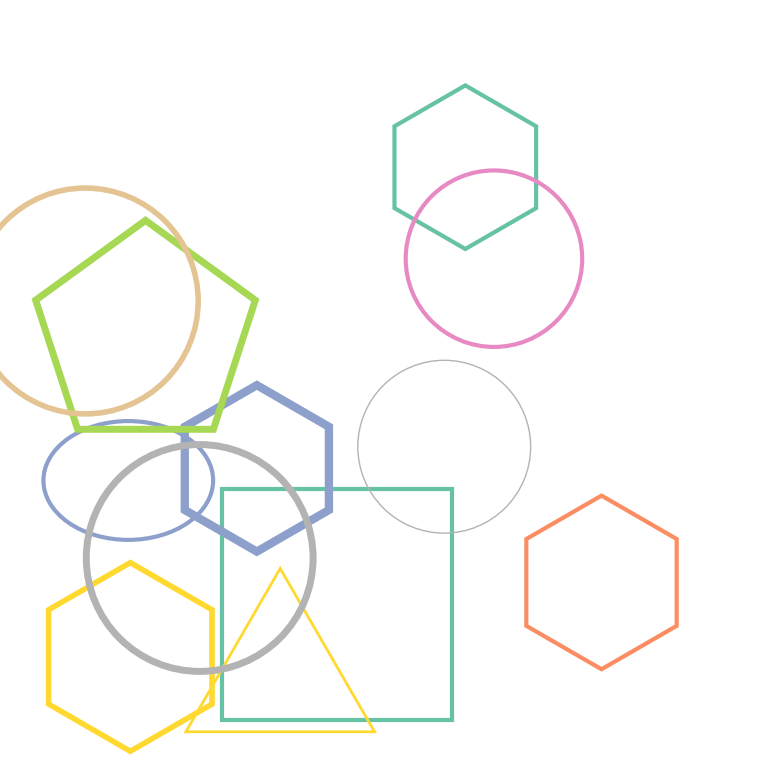[{"shape": "square", "thickness": 1.5, "radius": 0.75, "center": [0.438, 0.215]}, {"shape": "hexagon", "thickness": 1.5, "radius": 0.53, "center": [0.604, 0.783]}, {"shape": "hexagon", "thickness": 1.5, "radius": 0.56, "center": [0.781, 0.244]}, {"shape": "oval", "thickness": 1.5, "radius": 0.55, "center": [0.167, 0.376]}, {"shape": "hexagon", "thickness": 3, "radius": 0.54, "center": [0.334, 0.392]}, {"shape": "circle", "thickness": 1.5, "radius": 0.57, "center": [0.642, 0.664]}, {"shape": "pentagon", "thickness": 2.5, "radius": 0.75, "center": [0.189, 0.564]}, {"shape": "hexagon", "thickness": 2, "radius": 0.61, "center": [0.169, 0.147]}, {"shape": "triangle", "thickness": 1, "radius": 0.71, "center": [0.364, 0.12]}, {"shape": "circle", "thickness": 2, "radius": 0.73, "center": [0.111, 0.609]}, {"shape": "circle", "thickness": 0.5, "radius": 0.56, "center": [0.577, 0.42]}, {"shape": "circle", "thickness": 2.5, "radius": 0.74, "center": [0.259, 0.275]}]